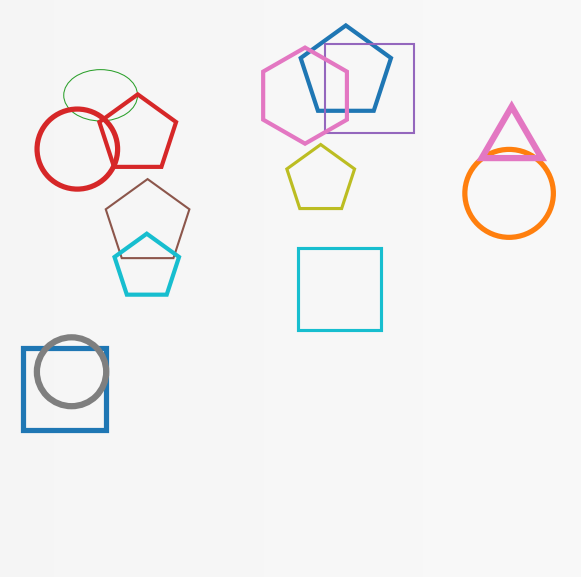[{"shape": "pentagon", "thickness": 2, "radius": 0.41, "center": [0.595, 0.873]}, {"shape": "square", "thickness": 2.5, "radius": 0.36, "center": [0.11, 0.326]}, {"shape": "circle", "thickness": 2.5, "radius": 0.38, "center": [0.876, 0.664]}, {"shape": "oval", "thickness": 0.5, "radius": 0.32, "center": [0.173, 0.834]}, {"shape": "pentagon", "thickness": 2, "radius": 0.35, "center": [0.237, 0.766]}, {"shape": "circle", "thickness": 2.5, "radius": 0.35, "center": [0.133, 0.741]}, {"shape": "square", "thickness": 1, "radius": 0.38, "center": [0.636, 0.846]}, {"shape": "pentagon", "thickness": 1, "radius": 0.38, "center": [0.254, 0.613]}, {"shape": "triangle", "thickness": 3, "radius": 0.3, "center": [0.88, 0.755]}, {"shape": "hexagon", "thickness": 2, "radius": 0.42, "center": [0.525, 0.834]}, {"shape": "circle", "thickness": 3, "radius": 0.3, "center": [0.123, 0.355]}, {"shape": "pentagon", "thickness": 1.5, "radius": 0.31, "center": [0.552, 0.688]}, {"shape": "pentagon", "thickness": 2, "radius": 0.29, "center": [0.253, 0.536]}, {"shape": "square", "thickness": 1.5, "radius": 0.36, "center": [0.584, 0.499]}]